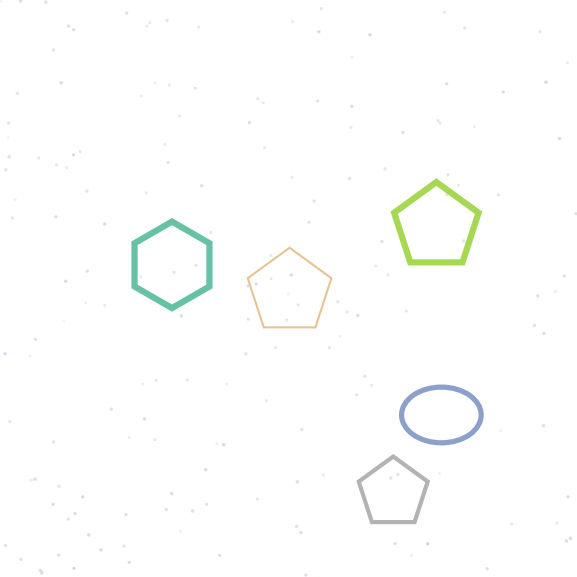[{"shape": "hexagon", "thickness": 3, "radius": 0.37, "center": [0.298, 0.541]}, {"shape": "oval", "thickness": 2.5, "radius": 0.34, "center": [0.764, 0.281]}, {"shape": "pentagon", "thickness": 3, "radius": 0.38, "center": [0.756, 0.607]}, {"shape": "pentagon", "thickness": 1, "radius": 0.38, "center": [0.501, 0.494]}, {"shape": "pentagon", "thickness": 2, "radius": 0.31, "center": [0.681, 0.146]}]